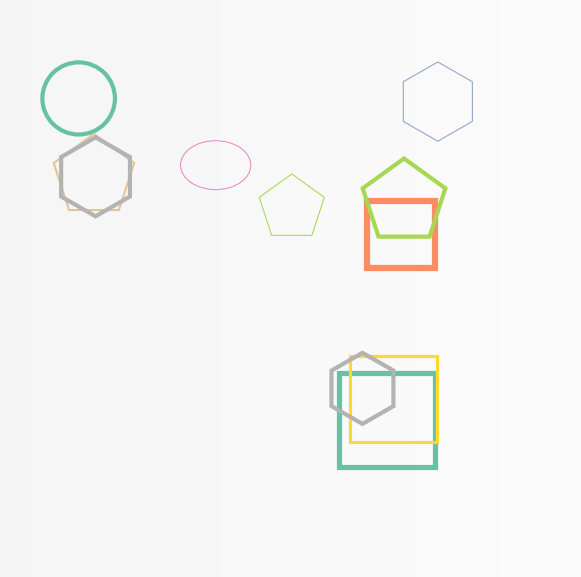[{"shape": "square", "thickness": 2.5, "radius": 0.41, "center": [0.666, 0.272]}, {"shape": "circle", "thickness": 2, "radius": 0.31, "center": [0.135, 0.829]}, {"shape": "square", "thickness": 3, "radius": 0.29, "center": [0.69, 0.593]}, {"shape": "hexagon", "thickness": 0.5, "radius": 0.34, "center": [0.753, 0.823]}, {"shape": "oval", "thickness": 0.5, "radius": 0.3, "center": [0.371, 0.713]}, {"shape": "pentagon", "thickness": 2, "radius": 0.37, "center": [0.695, 0.65]}, {"shape": "pentagon", "thickness": 0.5, "radius": 0.29, "center": [0.502, 0.639]}, {"shape": "square", "thickness": 1.5, "radius": 0.37, "center": [0.677, 0.308]}, {"shape": "pentagon", "thickness": 1, "radius": 0.36, "center": [0.162, 0.694]}, {"shape": "hexagon", "thickness": 2, "radius": 0.31, "center": [0.624, 0.327]}, {"shape": "hexagon", "thickness": 2, "radius": 0.34, "center": [0.164, 0.693]}]